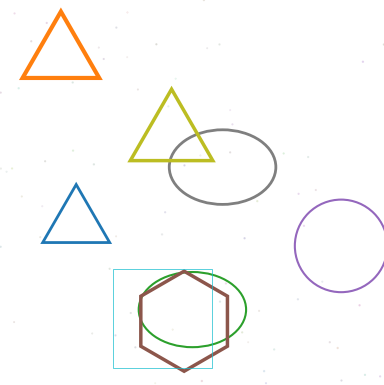[{"shape": "triangle", "thickness": 2, "radius": 0.5, "center": [0.198, 0.42]}, {"shape": "triangle", "thickness": 3, "radius": 0.57, "center": [0.158, 0.855]}, {"shape": "oval", "thickness": 1.5, "radius": 0.7, "center": [0.5, 0.196]}, {"shape": "circle", "thickness": 1.5, "radius": 0.6, "center": [0.886, 0.361]}, {"shape": "hexagon", "thickness": 2.5, "radius": 0.65, "center": [0.478, 0.166]}, {"shape": "oval", "thickness": 2, "radius": 0.69, "center": [0.578, 0.566]}, {"shape": "triangle", "thickness": 2.5, "radius": 0.62, "center": [0.446, 0.645]}, {"shape": "square", "thickness": 0.5, "radius": 0.64, "center": [0.423, 0.172]}]